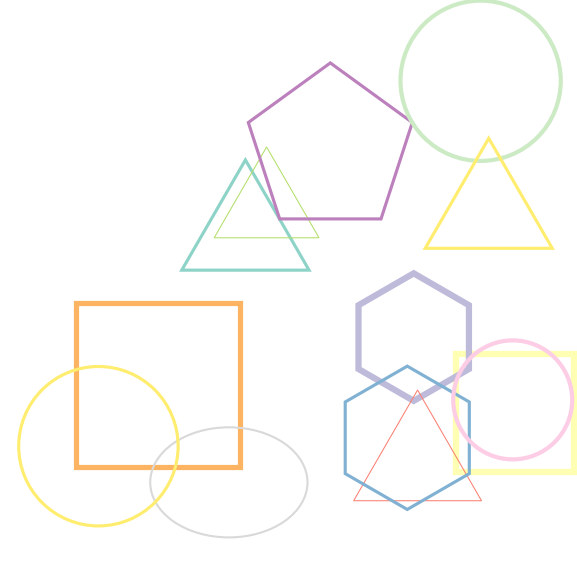[{"shape": "triangle", "thickness": 1.5, "radius": 0.64, "center": [0.425, 0.595]}, {"shape": "square", "thickness": 3, "radius": 0.51, "center": [0.892, 0.284]}, {"shape": "hexagon", "thickness": 3, "radius": 0.55, "center": [0.716, 0.415]}, {"shape": "triangle", "thickness": 0.5, "radius": 0.64, "center": [0.723, 0.196]}, {"shape": "hexagon", "thickness": 1.5, "radius": 0.62, "center": [0.705, 0.241]}, {"shape": "square", "thickness": 2.5, "radius": 0.71, "center": [0.274, 0.333]}, {"shape": "triangle", "thickness": 0.5, "radius": 0.52, "center": [0.462, 0.64]}, {"shape": "circle", "thickness": 2, "radius": 0.52, "center": [0.888, 0.307]}, {"shape": "oval", "thickness": 1, "radius": 0.68, "center": [0.396, 0.164]}, {"shape": "pentagon", "thickness": 1.5, "radius": 0.75, "center": [0.572, 0.741]}, {"shape": "circle", "thickness": 2, "radius": 0.69, "center": [0.832, 0.859]}, {"shape": "triangle", "thickness": 1.5, "radius": 0.64, "center": [0.846, 0.633]}, {"shape": "circle", "thickness": 1.5, "radius": 0.69, "center": [0.17, 0.226]}]